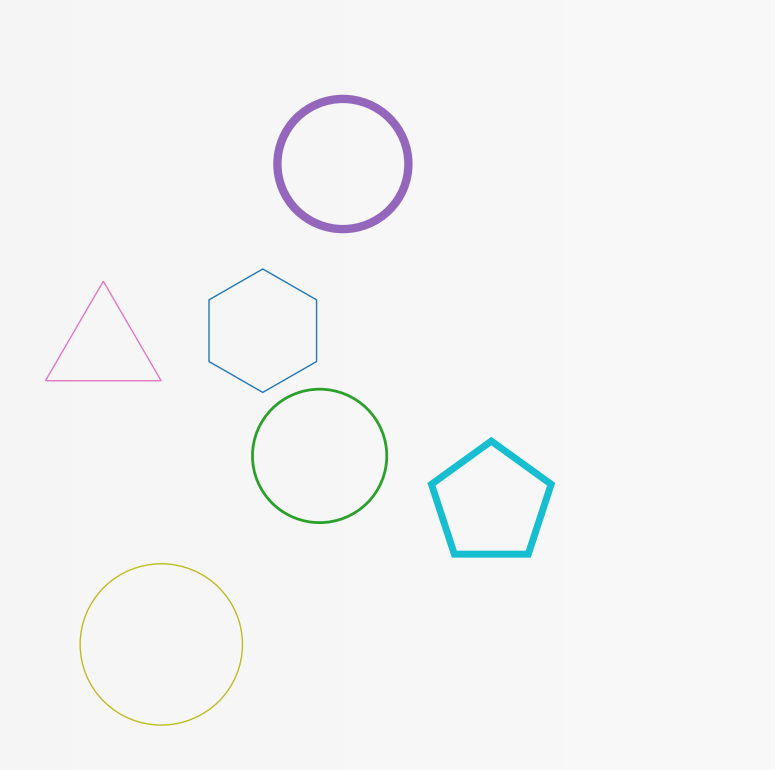[{"shape": "hexagon", "thickness": 0.5, "radius": 0.4, "center": [0.339, 0.571]}, {"shape": "circle", "thickness": 1, "radius": 0.43, "center": [0.412, 0.408]}, {"shape": "circle", "thickness": 3, "radius": 0.42, "center": [0.442, 0.787]}, {"shape": "triangle", "thickness": 0.5, "radius": 0.43, "center": [0.133, 0.549]}, {"shape": "circle", "thickness": 0.5, "radius": 0.52, "center": [0.208, 0.163]}, {"shape": "pentagon", "thickness": 2.5, "radius": 0.41, "center": [0.634, 0.346]}]